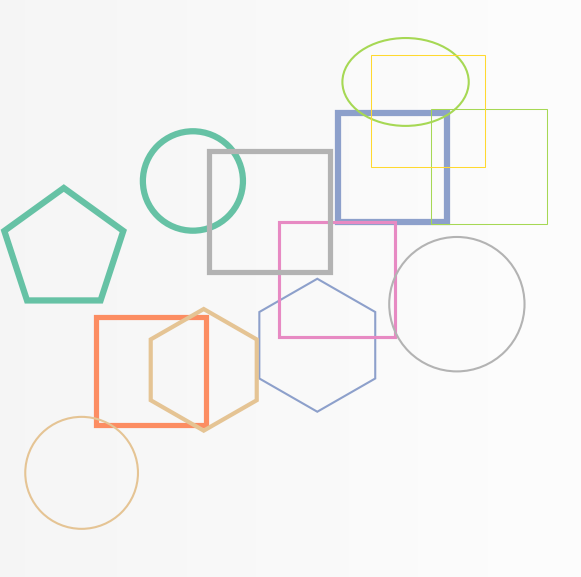[{"shape": "pentagon", "thickness": 3, "radius": 0.54, "center": [0.11, 0.566]}, {"shape": "circle", "thickness": 3, "radius": 0.43, "center": [0.332, 0.686]}, {"shape": "square", "thickness": 2.5, "radius": 0.47, "center": [0.26, 0.357]}, {"shape": "hexagon", "thickness": 1, "radius": 0.58, "center": [0.546, 0.401]}, {"shape": "square", "thickness": 3, "radius": 0.47, "center": [0.676, 0.71]}, {"shape": "square", "thickness": 1.5, "radius": 0.5, "center": [0.58, 0.516]}, {"shape": "oval", "thickness": 1, "radius": 0.54, "center": [0.698, 0.857]}, {"shape": "square", "thickness": 0.5, "radius": 0.5, "center": [0.841, 0.711]}, {"shape": "square", "thickness": 0.5, "radius": 0.49, "center": [0.736, 0.807]}, {"shape": "circle", "thickness": 1, "radius": 0.48, "center": [0.14, 0.18]}, {"shape": "hexagon", "thickness": 2, "radius": 0.53, "center": [0.35, 0.359]}, {"shape": "square", "thickness": 2.5, "radius": 0.52, "center": [0.464, 0.632]}, {"shape": "circle", "thickness": 1, "radius": 0.58, "center": [0.786, 0.472]}]